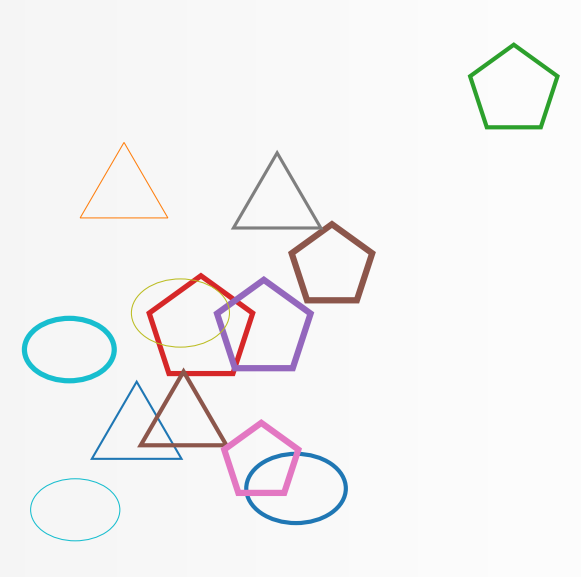[{"shape": "oval", "thickness": 2, "radius": 0.43, "center": [0.509, 0.153]}, {"shape": "triangle", "thickness": 1, "radius": 0.45, "center": [0.235, 0.249]}, {"shape": "triangle", "thickness": 0.5, "radius": 0.44, "center": [0.213, 0.665]}, {"shape": "pentagon", "thickness": 2, "radius": 0.4, "center": [0.884, 0.843]}, {"shape": "pentagon", "thickness": 2.5, "radius": 0.47, "center": [0.346, 0.428]}, {"shape": "pentagon", "thickness": 3, "radius": 0.42, "center": [0.454, 0.43]}, {"shape": "pentagon", "thickness": 3, "radius": 0.36, "center": [0.571, 0.538]}, {"shape": "triangle", "thickness": 2, "radius": 0.43, "center": [0.316, 0.271]}, {"shape": "pentagon", "thickness": 3, "radius": 0.34, "center": [0.45, 0.2]}, {"shape": "triangle", "thickness": 1.5, "radius": 0.43, "center": [0.477, 0.648]}, {"shape": "oval", "thickness": 0.5, "radius": 0.42, "center": [0.31, 0.457]}, {"shape": "oval", "thickness": 0.5, "radius": 0.38, "center": [0.129, 0.116]}, {"shape": "oval", "thickness": 2.5, "radius": 0.39, "center": [0.119, 0.394]}]